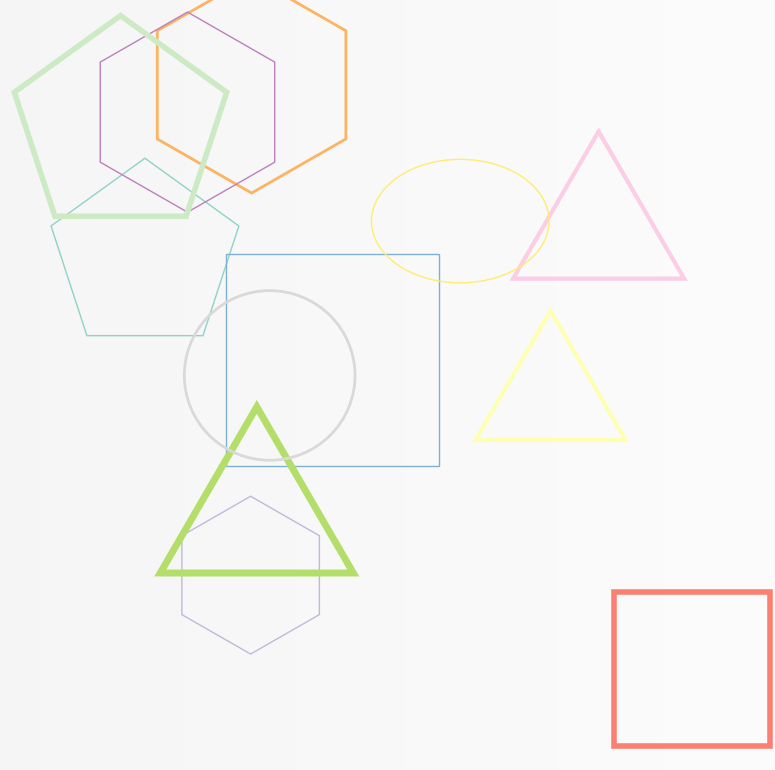[{"shape": "pentagon", "thickness": 0.5, "radius": 0.64, "center": [0.187, 0.667]}, {"shape": "triangle", "thickness": 1.5, "radius": 0.56, "center": [0.71, 0.484]}, {"shape": "hexagon", "thickness": 0.5, "radius": 0.51, "center": [0.323, 0.253]}, {"shape": "square", "thickness": 2, "radius": 0.5, "center": [0.893, 0.131]}, {"shape": "square", "thickness": 0.5, "radius": 0.69, "center": [0.429, 0.533]}, {"shape": "hexagon", "thickness": 1, "radius": 0.7, "center": [0.325, 0.89]}, {"shape": "triangle", "thickness": 2.5, "radius": 0.72, "center": [0.331, 0.328]}, {"shape": "triangle", "thickness": 1.5, "radius": 0.64, "center": [0.772, 0.702]}, {"shape": "circle", "thickness": 1, "radius": 0.55, "center": [0.348, 0.512]}, {"shape": "hexagon", "thickness": 0.5, "radius": 0.65, "center": [0.242, 0.854]}, {"shape": "pentagon", "thickness": 2, "radius": 0.72, "center": [0.155, 0.836]}, {"shape": "oval", "thickness": 0.5, "radius": 0.57, "center": [0.594, 0.713]}]